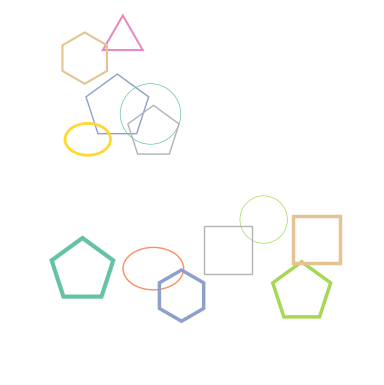[{"shape": "circle", "thickness": 0.5, "radius": 0.39, "center": [0.391, 0.704]}, {"shape": "pentagon", "thickness": 3, "radius": 0.42, "center": [0.214, 0.298]}, {"shape": "oval", "thickness": 1, "radius": 0.39, "center": [0.398, 0.302]}, {"shape": "hexagon", "thickness": 2.5, "radius": 0.33, "center": [0.472, 0.232]}, {"shape": "pentagon", "thickness": 1, "radius": 0.43, "center": [0.305, 0.722]}, {"shape": "triangle", "thickness": 1.5, "radius": 0.3, "center": [0.319, 0.9]}, {"shape": "circle", "thickness": 0.5, "radius": 0.31, "center": [0.685, 0.43]}, {"shape": "pentagon", "thickness": 2.5, "radius": 0.4, "center": [0.784, 0.241]}, {"shape": "oval", "thickness": 2, "radius": 0.3, "center": [0.228, 0.638]}, {"shape": "hexagon", "thickness": 1.5, "radius": 0.33, "center": [0.22, 0.849]}, {"shape": "square", "thickness": 2.5, "radius": 0.3, "center": [0.823, 0.377]}, {"shape": "square", "thickness": 1, "radius": 0.31, "center": [0.593, 0.351]}, {"shape": "pentagon", "thickness": 1, "radius": 0.35, "center": [0.399, 0.656]}]